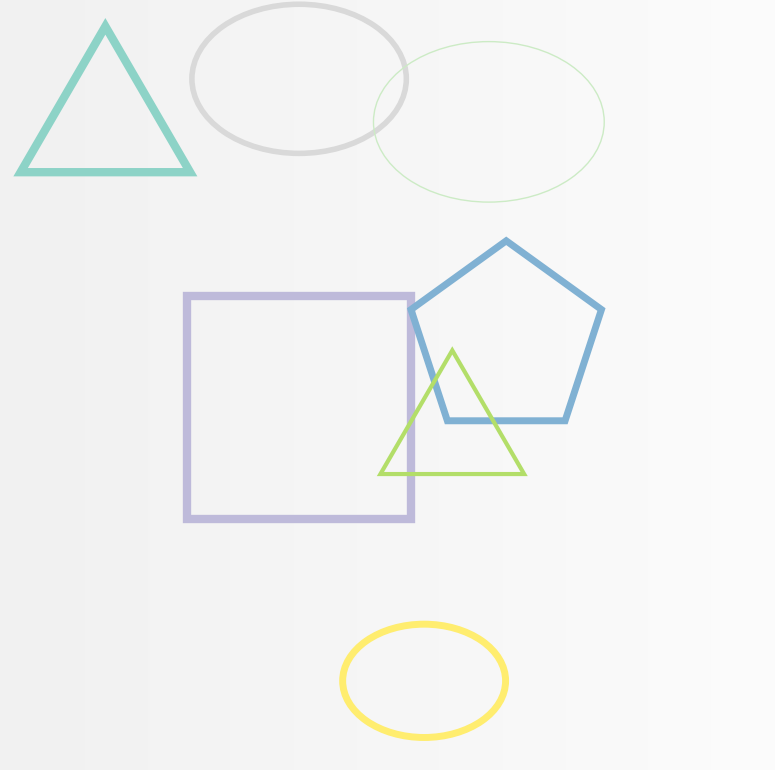[{"shape": "triangle", "thickness": 3, "radius": 0.63, "center": [0.136, 0.84]}, {"shape": "square", "thickness": 3, "radius": 0.72, "center": [0.386, 0.471]}, {"shape": "pentagon", "thickness": 2.5, "radius": 0.65, "center": [0.653, 0.558]}, {"shape": "triangle", "thickness": 1.5, "radius": 0.54, "center": [0.584, 0.438]}, {"shape": "oval", "thickness": 2, "radius": 0.69, "center": [0.386, 0.898]}, {"shape": "oval", "thickness": 0.5, "radius": 0.74, "center": [0.631, 0.842]}, {"shape": "oval", "thickness": 2.5, "radius": 0.53, "center": [0.547, 0.116]}]